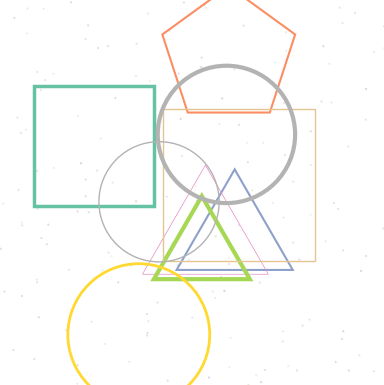[{"shape": "square", "thickness": 2.5, "radius": 0.78, "center": [0.245, 0.62]}, {"shape": "pentagon", "thickness": 1.5, "radius": 0.91, "center": [0.594, 0.854]}, {"shape": "triangle", "thickness": 1.5, "radius": 0.87, "center": [0.61, 0.386]}, {"shape": "triangle", "thickness": 0.5, "radius": 0.94, "center": [0.534, 0.382]}, {"shape": "triangle", "thickness": 3, "radius": 0.72, "center": [0.524, 0.347]}, {"shape": "circle", "thickness": 2, "radius": 0.92, "center": [0.36, 0.131]}, {"shape": "square", "thickness": 1, "radius": 0.98, "center": [0.621, 0.52]}, {"shape": "circle", "thickness": 1, "radius": 0.78, "center": [0.413, 0.476]}, {"shape": "circle", "thickness": 3, "radius": 0.89, "center": [0.588, 0.651]}]